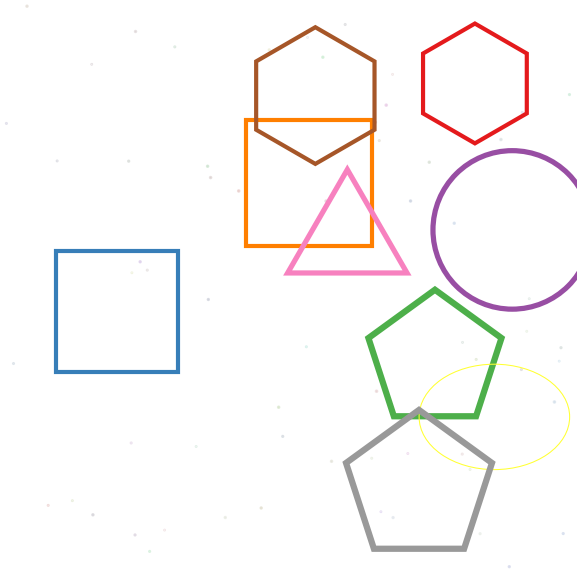[{"shape": "hexagon", "thickness": 2, "radius": 0.52, "center": [0.822, 0.855]}, {"shape": "square", "thickness": 2, "radius": 0.53, "center": [0.202, 0.46]}, {"shape": "pentagon", "thickness": 3, "radius": 0.61, "center": [0.753, 0.376]}, {"shape": "circle", "thickness": 2.5, "radius": 0.69, "center": [0.887, 0.601]}, {"shape": "square", "thickness": 2, "radius": 0.54, "center": [0.535, 0.683]}, {"shape": "oval", "thickness": 0.5, "radius": 0.65, "center": [0.856, 0.277]}, {"shape": "hexagon", "thickness": 2, "radius": 0.59, "center": [0.546, 0.834]}, {"shape": "triangle", "thickness": 2.5, "radius": 0.6, "center": [0.601, 0.586]}, {"shape": "pentagon", "thickness": 3, "radius": 0.66, "center": [0.726, 0.156]}]